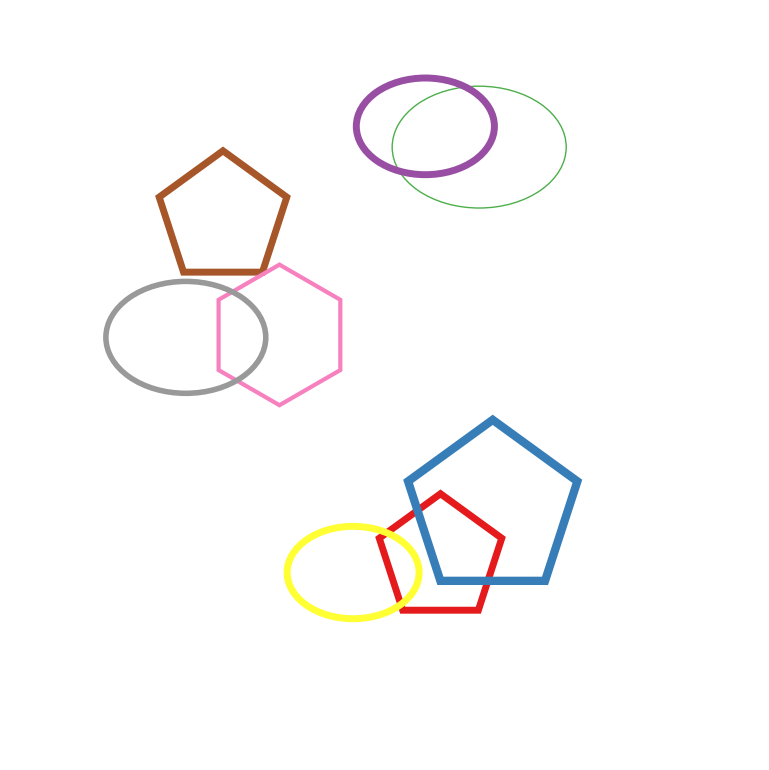[{"shape": "pentagon", "thickness": 2.5, "radius": 0.42, "center": [0.572, 0.275]}, {"shape": "pentagon", "thickness": 3, "radius": 0.58, "center": [0.64, 0.339]}, {"shape": "oval", "thickness": 0.5, "radius": 0.57, "center": [0.622, 0.809]}, {"shape": "oval", "thickness": 2.5, "radius": 0.45, "center": [0.552, 0.836]}, {"shape": "oval", "thickness": 2.5, "radius": 0.43, "center": [0.459, 0.256]}, {"shape": "pentagon", "thickness": 2.5, "radius": 0.44, "center": [0.29, 0.717]}, {"shape": "hexagon", "thickness": 1.5, "radius": 0.46, "center": [0.363, 0.565]}, {"shape": "oval", "thickness": 2, "radius": 0.52, "center": [0.241, 0.562]}]